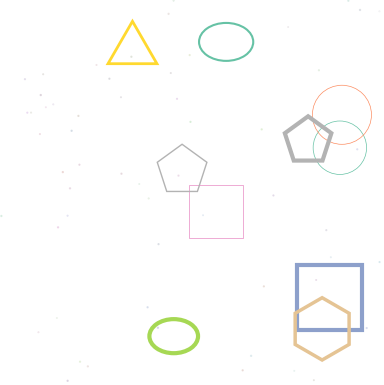[{"shape": "oval", "thickness": 1.5, "radius": 0.35, "center": [0.587, 0.891]}, {"shape": "circle", "thickness": 0.5, "radius": 0.35, "center": [0.883, 0.616]}, {"shape": "circle", "thickness": 0.5, "radius": 0.38, "center": [0.888, 0.702]}, {"shape": "square", "thickness": 3, "radius": 0.42, "center": [0.856, 0.227]}, {"shape": "square", "thickness": 0.5, "radius": 0.35, "center": [0.561, 0.451]}, {"shape": "oval", "thickness": 3, "radius": 0.32, "center": [0.451, 0.127]}, {"shape": "triangle", "thickness": 2, "radius": 0.37, "center": [0.344, 0.871]}, {"shape": "hexagon", "thickness": 2.5, "radius": 0.4, "center": [0.837, 0.146]}, {"shape": "pentagon", "thickness": 3, "radius": 0.32, "center": [0.8, 0.634]}, {"shape": "pentagon", "thickness": 1, "radius": 0.34, "center": [0.473, 0.558]}]